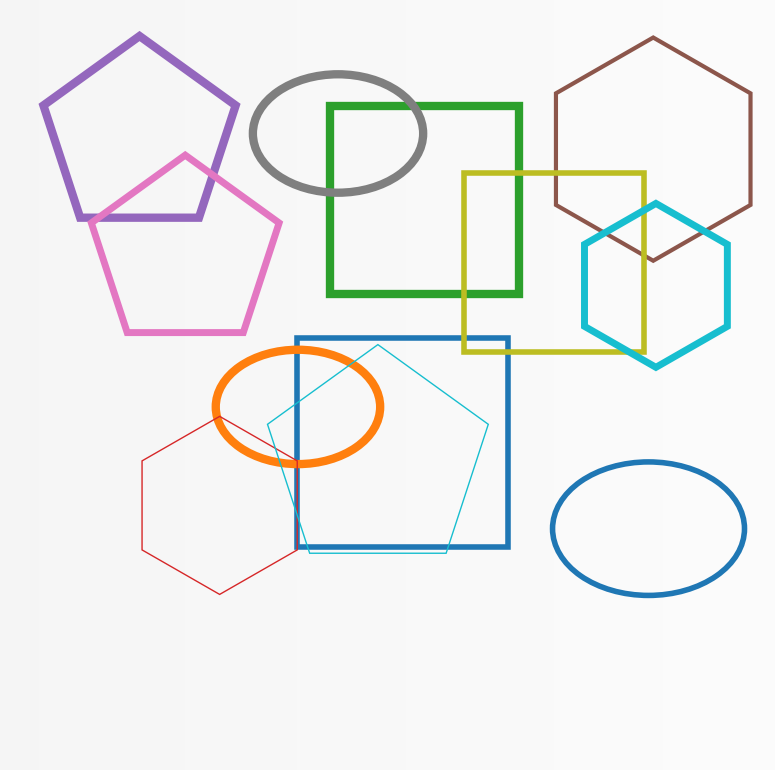[{"shape": "square", "thickness": 2, "radius": 0.68, "center": [0.519, 0.425]}, {"shape": "oval", "thickness": 2, "radius": 0.62, "center": [0.837, 0.313]}, {"shape": "oval", "thickness": 3, "radius": 0.53, "center": [0.384, 0.472]}, {"shape": "square", "thickness": 3, "radius": 0.61, "center": [0.548, 0.741]}, {"shape": "hexagon", "thickness": 0.5, "radius": 0.58, "center": [0.283, 0.344]}, {"shape": "pentagon", "thickness": 3, "radius": 0.65, "center": [0.18, 0.823]}, {"shape": "hexagon", "thickness": 1.5, "radius": 0.72, "center": [0.843, 0.806]}, {"shape": "pentagon", "thickness": 2.5, "radius": 0.64, "center": [0.239, 0.671]}, {"shape": "oval", "thickness": 3, "radius": 0.55, "center": [0.436, 0.827]}, {"shape": "square", "thickness": 2, "radius": 0.58, "center": [0.715, 0.659]}, {"shape": "pentagon", "thickness": 0.5, "radius": 0.75, "center": [0.488, 0.403]}, {"shape": "hexagon", "thickness": 2.5, "radius": 0.53, "center": [0.846, 0.629]}]